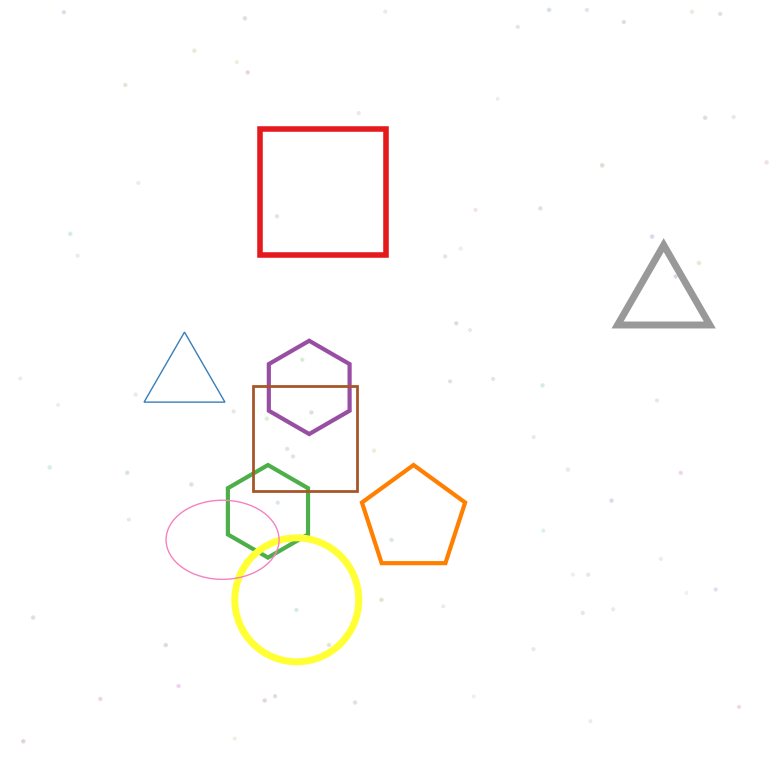[{"shape": "square", "thickness": 2, "radius": 0.41, "center": [0.42, 0.751]}, {"shape": "triangle", "thickness": 0.5, "radius": 0.3, "center": [0.24, 0.508]}, {"shape": "hexagon", "thickness": 1.5, "radius": 0.3, "center": [0.348, 0.336]}, {"shape": "hexagon", "thickness": 1.5, "radius": 0.3, "center": [0.402, 0.497]}, {"shape": "pentagon", "thickness": 1.5, "radius": 0.35, "center": [0.537, 0.326]}, {"shape": "circle", "thickness": 2.5, "radius": 0.4, "center": [0.385, 0.221]}, {"shape": "square", "thickness": 1, "radius": 0.34, "center": [0.396, 0.43]}, {"shape": "oval", "thickness": 0.5, "radius": 0.37, "center": [0.289, 0.299]}, {"shape": "triangle", "thickness": 2.5, "radius": 0.35, "center": [0.862, 0.613]}]